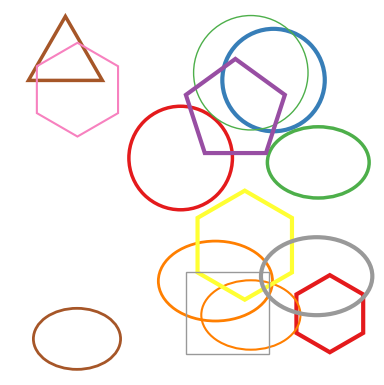[{"shape": "hexagon", "thickness": 3, "radius": 0.5, "center": [0.857, 0.185]}, {"shape": "circle", "thickness": 2.5, "radius": 0.67, "center": [0.469, 0.59]}, {"shape": "circle", "thickness": 3, "radius": 0.67, "center": [0.711, 0.792]}, {"shape": "circle", "thickness": 1, "radius": 0.74, "center": [0.651, 0.811]}, {"shape": "oval", "thickness": 2.5, "radius": 0.66, "center": [0.827, 0.578]}, {"shape": "pentagon", "thickness": 3, "radius": 0.68, "center": [0.611, 0.712]}, {"shape": "oval", "thickness": 2, "radius": 0.74, "center": [0.56, 0.27]}, {"shape": "oval", "thickness": 1.5, "radius": 0.64, "center": [0.652, 0.182]}, {"shape": "hexagon", "thickness": 3, "radius": 0.71, "center": [0.636, 0.363]}, {"shape": "triangle", "thickness": 2.5, "radius": 0.55, "center": [0.17, 0.847]}, {"shape": "oval", "thickness": 2, "radius": 0.57, "center": [0.2, 0.12]}, {"shape": "hexagon", "thickness": 1.5, "radius": 0.61, "center": [0.201, 0.767]}, {"shape": "square", "thickness": 1, "radius": 0.54, "center": [0.592, 0.187]}, {"shape": "oval", "thickness": 3, "radius": 0.72, "center": [0.822, 0.283]}]